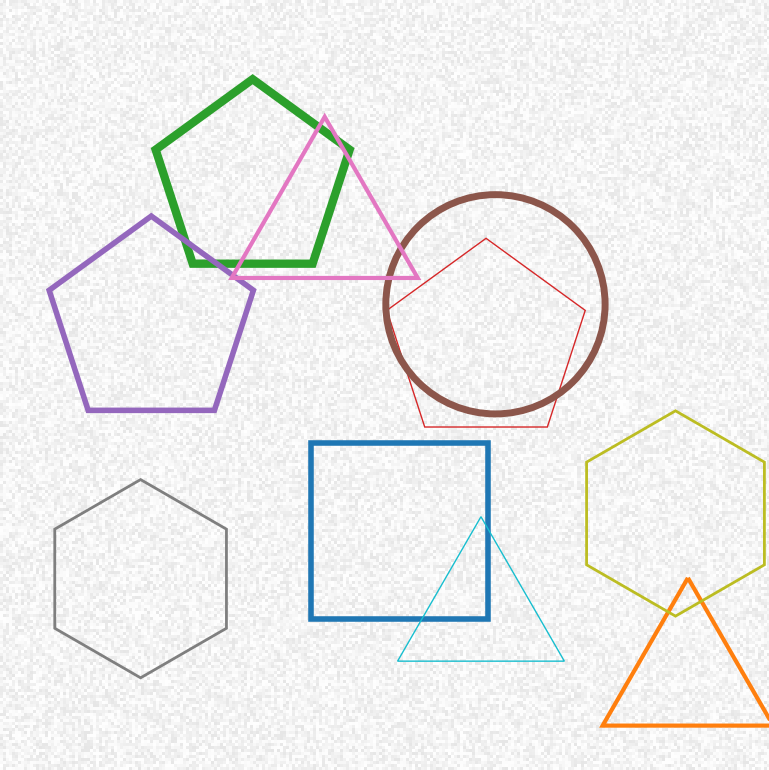[{"shape": "square", "thickness": 2, "radius": 0.57, "center": [0.519, 0.31]}, {"shape": "triangle", "thickness": 1.5, "radius": 0.64, "center": [0.893, 0.122]}, {"shape": "pentagon", "thickness": 3, "radius": 0.66, "center": [0.328, 0.765]}, {"shape": "pentagon", "thickness": 0.5, "radius": 0.68, "center": [0.631, 0.555]}, {"shape": "pentagon", "thickness": 2, "radius": 0.7, "center": [0.196, 0.58]}, {"shape": "circle", "thickness": 2.5, "radius": 0.71, "center": [0.643, 0.605]}, {"shape": "triangle", "thickness": 1.5, "radius": 0.7, "center": [0.422, 0.709]}, {"shape": "hexagon", "thickness": 1, "radius": 0.64, "center": [0.183, 0.248]}, {"shape": "hexagon", "thickness": 1, "radius": 0.67, "center": [0.877, 0.333]}, {"shape": "triangle", "thickness": 0.5, "radius": 0.63, "center": [0.625, 0.204]}]